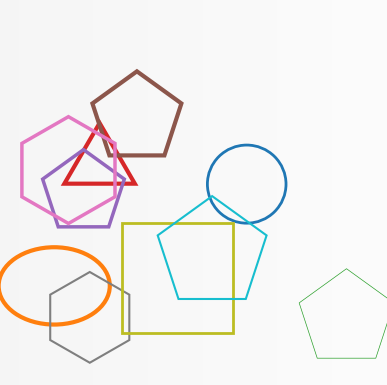[{"shape": "circle", "thickness": 2, "radius": 0.51, "center": [0.637, 0.522]}, {"shape": "oval", "thickness": 3, "radius": 0.72, "center": [0.14, 0.257]}, {"shape": "pentagon", "thickness": 0.5, "radius": 0.64, "center": [0.894, 0.174]}, {"shape": "triangle", "thickness": 3, "radius": 0.53, "center": [0.257, 0.575]}, {"shape": "pentagon", "thickness": 2.5, "radius": 0.55, "center": [0.215, 0.5]}, {"shape": "pentagon", "thickness": 3, "radius": 0.6, "center": [0.353, 0.694]}, {"shape": "hexagon", "thickness": 2.5, "radius": 0.69, "center": [0.177, 0.558]}, {"shape": "hexagon", "thickness": 1.5, "radius": 0.59, "center": [0.232, 0.176]}, {"shape": "square", "thickness": 2, "radius": 0.71, "center": [0.458, 0.278]}, {"shape": "pentagon", "thickness": 1.5, "radius": 0.74, "center": [0.547, 0.343]}]